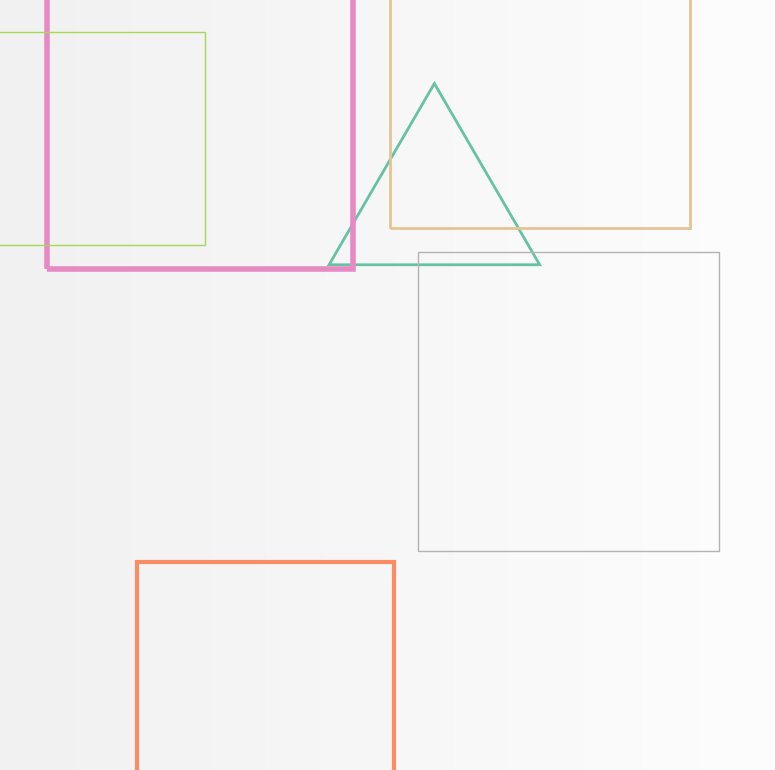[{"shape": "triangle", "thickness": 1, "radius": 0.78, "center": [0.56, 0.735]}, {"shape": "square", "thickness": 1.5, "radius": 0.83, "center": [0.343, 0.104]}, {"shape": "square", "thickness": 2, "radius": 0.99, "center": [0.258, 0.848]}, {"shape": "square", "thickness": 0.5, "radius": 0.69, "center": [0.125, 0.82]}, {"shape": "square", "thickness": 1, "radius": 0.97, "center": [0.696, 0.897]}, {"shape": "square", "thickness": 0.5, "radius": 0.97, "center": [0.733, 0.479]}]